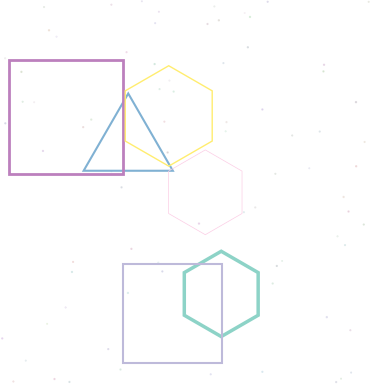[{"shape": "hexagon", "thickness": 2.5, "radius": 0.55, "center": [0.575, 0.237]}, {"shape": "square", "thickness": 1.5, "radius": 0.64, "center": [0.449, 0.185]}, {"shape": "triangle", "thickness": 1.5, "radius": 0.67, "center": [0.333, 0.623]}, {"shape": "hexagon", "thickness": 0.5, "radius": 0.55, "center": [0.533, 0.501]}, {"shape": "square", "thickness": 2, "radius": 0.74, "center": [0.171, 0.695]}, {"shape": "hexagon", "thickness": 1, "radius": 0.65, "center": [0.438, 0.699]}]